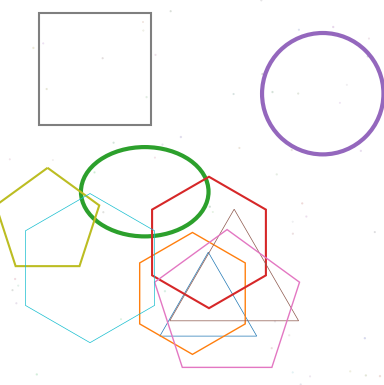[{"shape": "triangle", "thickness": 0.5, "radius": 0.73, "center": [0.541, 0.2]}, {"shape": "hexagon", "thickness": 1, "radius": 0.79, "center": [0.5, 0.238]}, {"shape": "oval", "thickness": 3, "radius": 0.83, "center": [0.376, 0.502]}, {"shape": "hexagon", "thickness": 1.5, "radius": 0.85, "center": [0.543, 0.37]}, {"shape": "circle", "thickness": 3, "radius": 0.79, "center": [0.838, 0.757]}, {"shape": "triangle", "thickness": 0.5, "radius": 0.97, "center": [0.608, 0.263]}, {"shape": "pentagon", "thickness": 1, "radius": 0.99, "center": [0.59, 0.206]}, {"shape": "square", "thickness": 1.5, "radius": 0.73, "center": [0.247, 0.821]}, {"shape": "pentagon", "thickness": 1.5, "radius": 0.71, "center": [0.124, 0.423]}, {"shape": "hexagon", "thickness": 0.5, "radius": 0.97, "center": [0.234, 0.304]}]